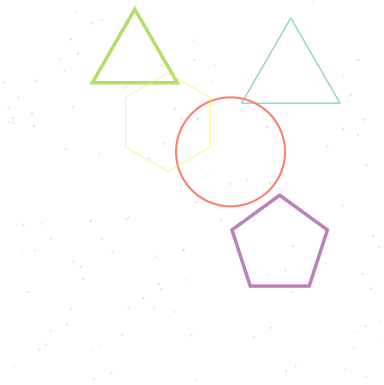[{"shape": "triangle", "thickness": 1, "radius": 0.74, "center": [0.755, 0.806]}, {"shape": "circle", "thickness": 1.5, "radius": 0.71, "center": [0.599, 0.606]}, {"shape": "triangle", "thickness": 2.5, "radius": 0.64, "center": [0.35, 0.849]}, {"shape": "pentagon", "thickness": 2.5, "radius": 0.65, "center": [0.727, 0.363]}, {"shape": "hexagon", "thickness": 0.5, "radius": 0.64, "center": [0.436, 0.682]}]